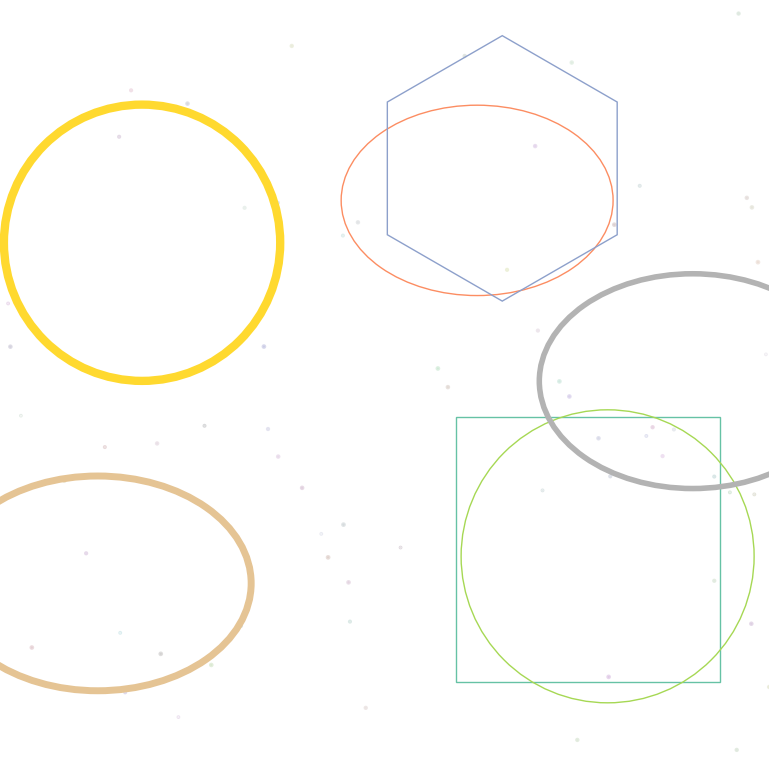[{"shape": "square", "thickness": 0.5, "radius": 0.86, "center": [0.764, 0.286]}, {"shape": "oval", "thickness": 0.5, "radius": 0.88, "center": [0.62, 0.74]}, {"shape": "hexagon", "thickness": 0.5, "radius": 0.86, "center": [0.652, 0.781]}, {"shape": "circle", "thickness": 0.5, "radius": 0.95, "center": [0.789, 0.278]}, {"shape": "circle", "thickness": 3, "radius": 0.9, "center": [0.184, 0.685]}, {"shape": "oval", "thickness": 2.5, "radius": 1.0, "center": [0.127, 0.242]}, {"shape": "oval", "thickness": 2, "radius": 1.0, "center": [0.9, 0.505]}]